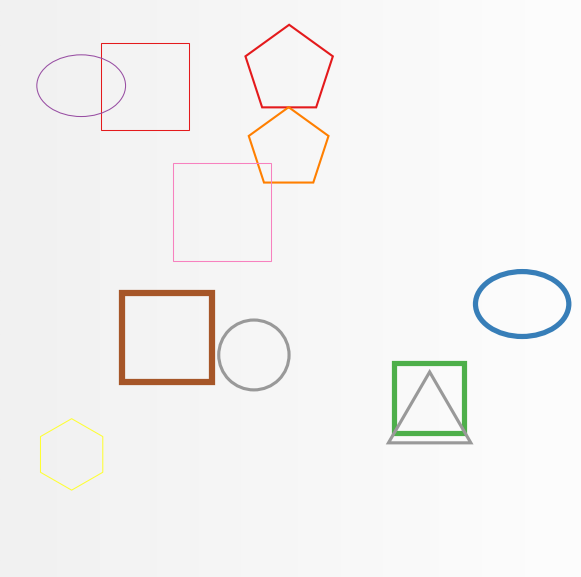[{"shape": "pentagon", "thickness": 1, "radius": 0.4, "center": [0.497, 0.877]}, {"shape": "square", "thickness": 0.5, "radius": 0.38, "center": [0.249, 0.849]}, {"shape": "oval", "thickness": 2.5, "radius": 0.4, "center": [0.898, 0.473]}, {"shape": "square", "thickness": 2.5, "radius": 0.3, "center": [0.738, 0.31]}, {"shape": "oval", "thickness": 0.5, "radius": 0.38, "center": [0.14, 0.851]}, {"shape": "pentagon", "thickness": 1, "radius": 0.36, "center": [0.497, 0.741]}, {"shape": "hexagon", "thickness": 0.5, "radius": 0.31, "center": [0.123, 0.212]}, {"shape": "square", "thickness": 3, "radius": 0.39, "center": [0.287, 0.414]}, {"shape": "square", "thickness": 0.5, "radius": 0.42, "center": [0.382, 0.632]}, {"shape": "circle", "thickness": 1.5, "radius": 0.3, "center": [0.437, 0.384]}, {"shape": "triangle", "thickness": 1.5, "radius": 0.41, "center": [0.739, 0.273]}]